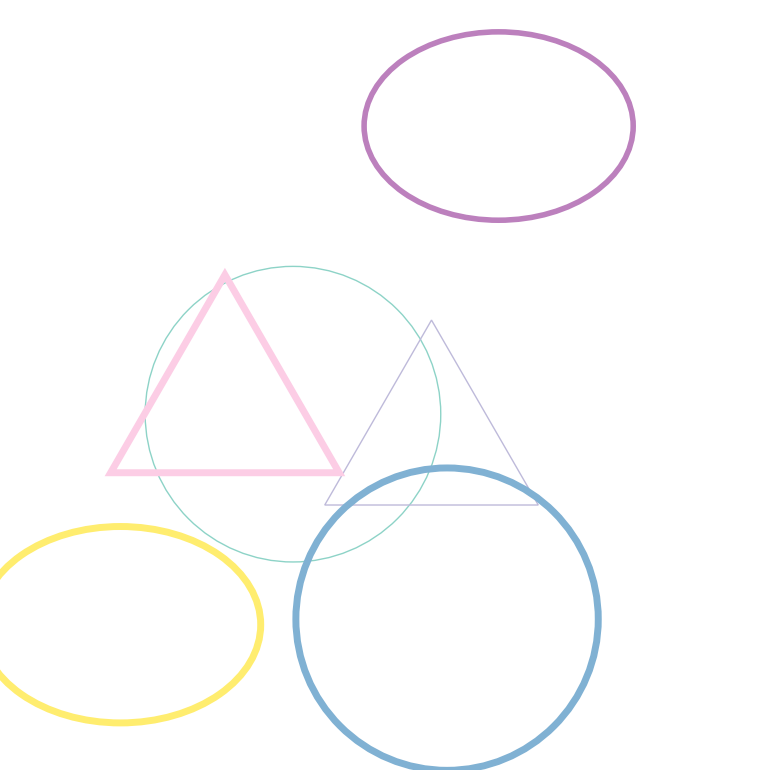[{"shape": "circle", "thickness": 0.5, "radius": 0.96, "center": [0.38, 0.462]}, {"shape": "triangle", "thickness": 0.5, "radius": 0.8, "center": [0.56, 0.424]}, {"shape": "circle", "thickness": 2.5, "radius": 0.98, "center": [0.581, 0.196]}, {"shape": "triangle", "thickness": 2.5, "radius": 0.86, "center": [0.292, 0.472]}, {"shape": "oval", "thickness": 2, "radius": 0.87, "center": [0.648, 0.836]}, {"shape": "oval", "thickness": 2.5, "radius": 0.91, "center": [0.156, 0.189]}]